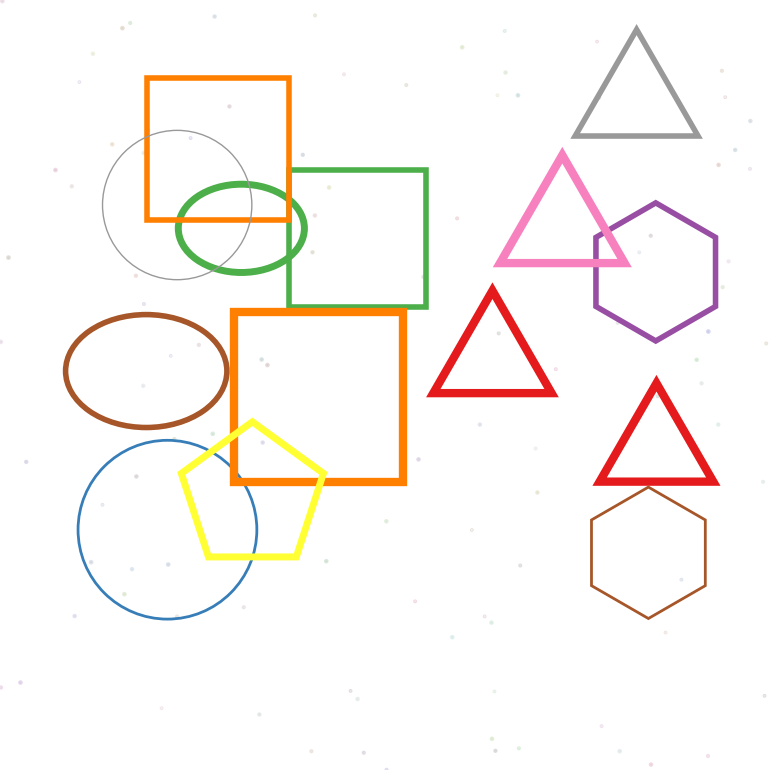[{"shape": "triangle", "thickness": 3, "radius": 0.43, "center": [0.853, 0.417]}, {"shape": "triangle", "thickness": 3, "radius": 0.44, "center": [0.64, 0.534]}, {"shape": "circle", "thickness": 1, "radius": 0.58, "center": [0.217, 0.312]}, {"shape": "square", "thickness": 2, "radius": 0.44, "center": [0.464, 0.69]}, {"shape": "oval", "thickness": 2.5, "radius": 0.41, "center": [0.313, 0.703]}, {"shape": "hexagon", "thickness": 2, "radius": 0.45, "center": [0.852, 0.647]}, {"shape": "square", "thickness": 2, "radius": 0.46, "center": [0.283, 0.807]}, {"shape": "square", "thickness": 3, "radius": 0.55, "center": [0.413, 0.484]}, {"shape": "pentagon", "thickness": 2.5, "radius": 0.49, "center": [0.328, 0.355]}, {"shape": "oval", "thickness": 2, "radius": 0.52, "center": [0.19, 0.518]}, {"shape": "hexagon", "thickness": 1, "radius": 0.43, "center": [0.842, 0.282]}, {"shape": "triangle", "thickness": 3, "radius": 0.47, "center": [0.73, 0.705]}, {"shape": "circle", "thickness": 0.5, "radius": 0.48, "center": [0.23, 0.734]}, {"shape": "triangle", "thickness": 2, "radius": 0.46, "center": [0.827, 0.869]}]